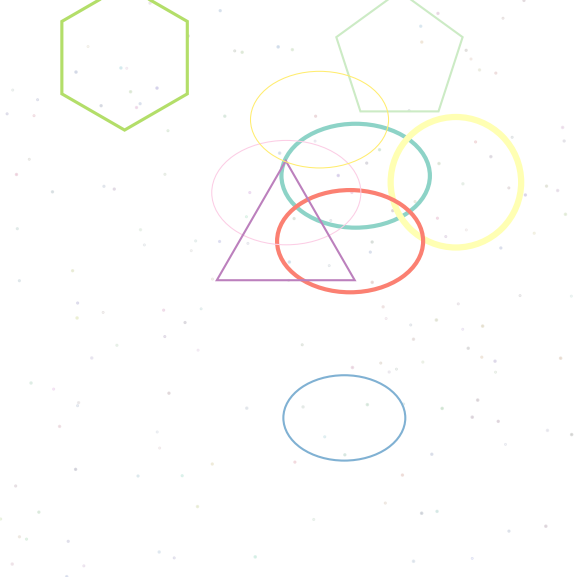[{"shape": "oval", "thickness": 2, "radius": 0.64, "center": [0.616, 0.695]}, {"shape": "circle", "thickness": 3, "radius": 0.56, "center": [0.789, 0.684]}, {"shape": "oval", "thickness": 2, "radius": 0.63, "center": [0.606, 0.581]}, {"shape": "oval", "thickness": 1, "radius": 0.53, "center": [0.596, 0.275]}, {"shape": "hexagon", "thickness": 1.5, "radius": 0.63, "center": [0.216, 0.899]}, {"shape": "oval", "thickness": 0.5, "radius": 0.65, "center": [0.496, 0.666]}, {"shape": "triangle", "thickness": 1, "radius": 0.69, "center": [0.495, 0.583]}, {"shape": "pentagon", "thickness": 1, "radius": 0.57, "center": [0.692, 0.899]}, {"shape": "oval", "thickness": 0.5, "radius": 0.6, "center": [0.553, 0.792]}]